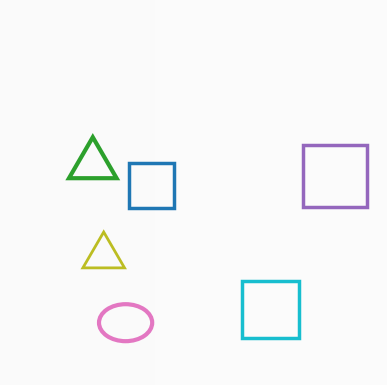[{"shape": "square", "thickness": 2.5, "radius": 0.29, "center": [0.391, 0.517]}, {"shape": "triangle", "thickness": 3, "radius": 0.35, "center": [0.239, 0.573]}, {"shape": "square", "thickness": 2.5, "radius": 0.41, "center": [0.864, 0.543]}, {"shape": "oval", "thickness": 3, "radius": 0.34, "center": [0.324, 0.162]}, {"shape": "triangle", "thickness": 2, "radius": 0.31, "center": [0.268, 0.335]}, {"shape": "square", "thickness": 2.5, "radius": 0.37, "center": [0.698, 0.195]}]